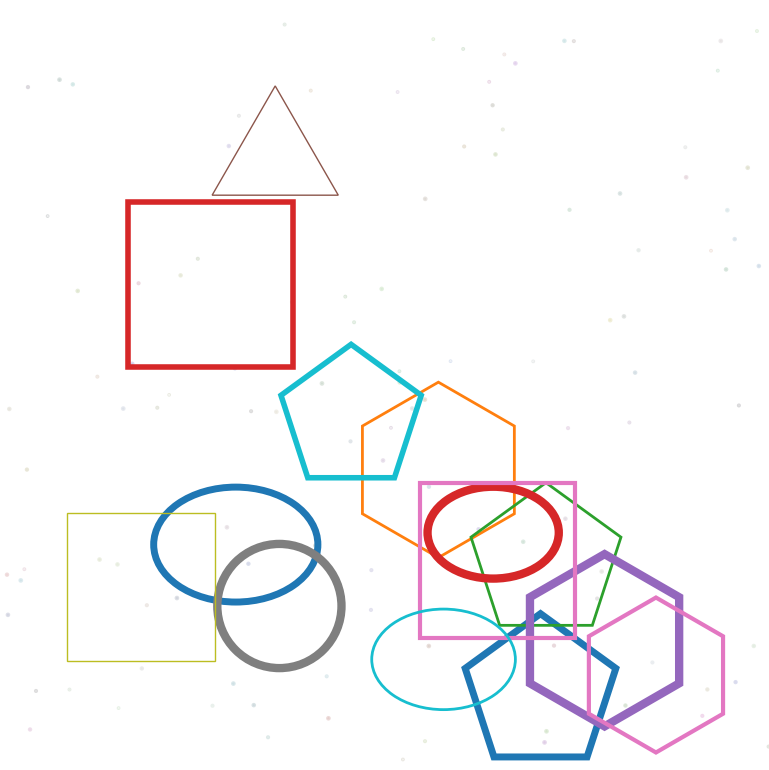[{"shape": "pentagon", "thickness": 2.5, "radius": 0.51, "center": [0.702, 0.1]}, {"shape": "oval", "thickness": 2.5, "radius": 0.53, "center": [0.306, 0.293]}, {"shape": "hexagon", "thickness": 1, "radius": 0.57, "center": [0.569, 0.39]}, {"shape": "pentagon", "thickness": 1, "radius": 0.51, "center": [0.709, 0.271]}, {"shape": "square", "thickness": 2, "radius": 0.53, "center": [0.273, 0.63]}, {"shape": "oval", "thickness": 3, "radius": 0.43, "center": [0.64, 0.308]}, {"shape": "hexagon", "thickness": 3, "radius": 0.56, "center": [0.785, 0.168]}, {"shape": "triangle", "thickness": 0.5, "radius": 0.47, "center": [0.357, 0.794]}, {"shape": "hexagon", "thickness": 1.5, "radius": 0.5, "center": [0.852, 0.123]}, {"shape": "square", "thickness": 1.5, "radius": 0.5, "center": [0.646, 0.272]}, {"shape": "circle", "thickness": 3, "radius": 0.4, "center": [0.363, 0.213]}, {"shape": "square", "thickness": 0.5, "radius": 0.48, "center": [0.183, 0.237]}, {"shape": "pentagon", "thickness": 2, "radius": 0.48, "center": [0.456, 0.457]}, {"shape": "oval", "thickness": 1, "radius": 0.47, "center": [0.576, 0.144]}]